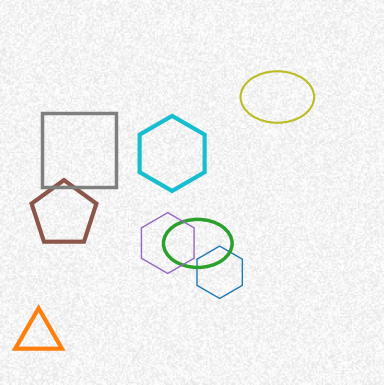[{"shape": "hexagon", "thickness": 1, "radius": 0.34, "center": [0.571, 0.293]}, {"shape": "triangle", "thickness": 3, "radius": 0.35, "center": [0.1, 0.129]}, {"shape": "oval", "thickness": 2.5, "radius": 0.45, "center": [0.514, 0.368]}, {"shape": "hexagon", "thickness": 1, "radius": 0.39, "center": [0.436, 0.369]}, {"shape": "pentagon", "thickness": 3, "radius": 0.44, "center": [0.166, 0.444]}, {"shape": "square", "thickness": 2.5, "radius": 0.48, "center": [0.205, 0.61]}, {"shape": "oval", "thickness": 1.5, "radius": 0.48, "center": [0.72, 0.748]}, {"shape": "hexagon", "thickness": 3, "radius": 0.49, "center": [0.447, 0.602]}]